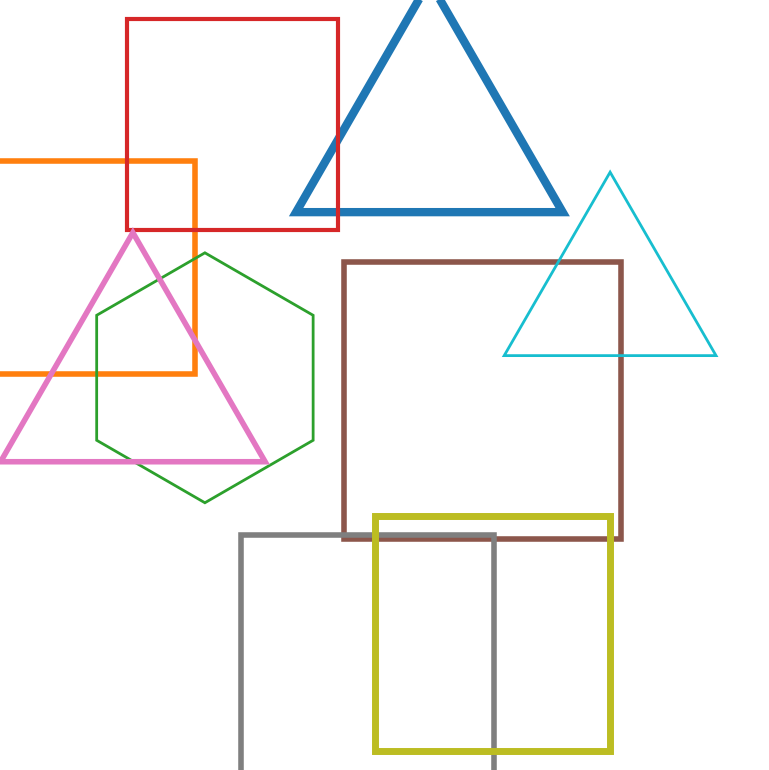[{"shape": "triangle", "thickness": 3, "radius": 1.0, "center": [0.558, 0.824]}, {"shape": "square", "thickness": 2, "radius": 0.69, "center": [0.115, 0.652]}, {"shape": "hexagon", "thickness": 1, "radius": 0.81, "center": [0.266, 0.509]}, {"shape": "square", "thickness": 1.5, "radius": 0.68, "center": [0.302, 0.838]}, {"shape": "square", "thickness": 2, "radius": 0.9, "center": [0.627, 0.48]}, {"shape": "triangle", "thickness": 2, "radius": 0.99, "center": [0.173, 0.5]}, {"shape": "square", "thickness": 2, "radius": 0.82, "center": [0.477, 0.141]}, {"shape": "square", "thickness": 2.5, "radius": 0.76, "center": [0.639, 0.177]}, {"shape": "triangle", "thickness": 1, "radius": 0.79, "center": [0.792, 0.618]}]